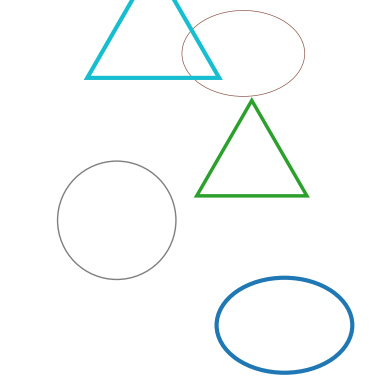[{"shape": "oval", "thickness": 3, "radius": 0.88, "center": [0.739, 0.155]}, {"shape": "triangle", "thickness": 2.5, "radius": 0.83, "center": [0.654, 0.574]}, {"shape": "oval", "thickness": 0.5, "radius": 0.8, "center": [0.632, 0.861]}, {"shape": "circle", "thickness": 1, "radius": 0.77, "center": [0.303, 0.428]}, {"shape": "triangle", "thickness": 3, "radius": 0.99, "center": [0.398, 0.897]}]